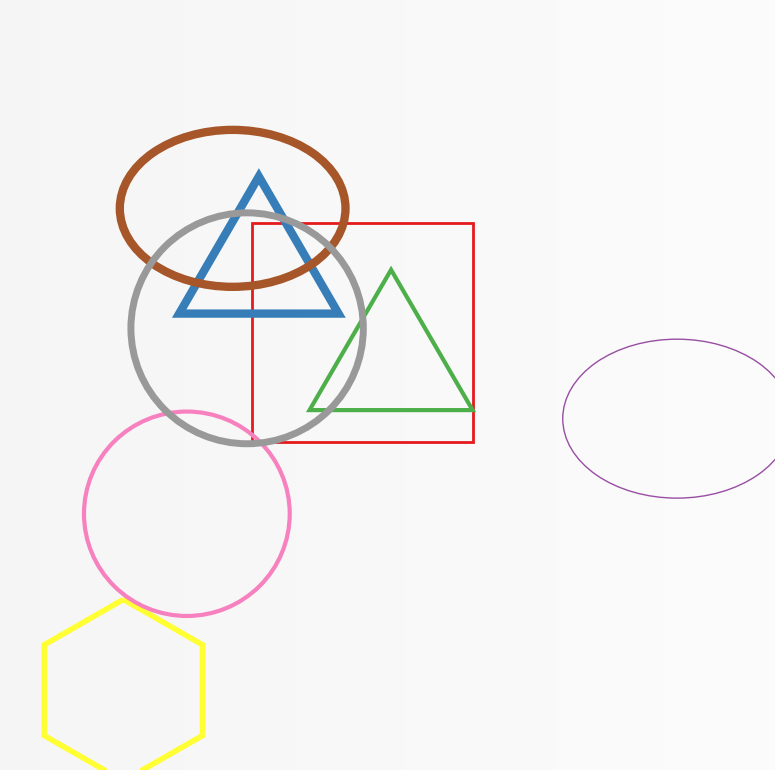[{"shape": "square", "thickness": 1, "radius": 0.71, "center": [0.468, 0.568]}, {"shape": "triangle", "thickness": 3, "radius": 0.59, "center": [0.334, 0.652]}, {"shape": "triangle", "thickness": 1.5, "radius": 0.61, "center": [0.505, 0.528]}, {"shape": "oval", "thickness": 0.5, "radius": 0.74, "center": [0.874, 0.456]}, {"shape": "hexagon", "thickness": 2, "radius": 0.59, "center": [0.159, 0.104]}, {"shape": "oval", "thickness": 3, "radius": 0.73, "center": [0.3, 0.729]}, {"shape": "circle", "thickness": 1.5, "radius": 0.66, "center": [0.241, 0.333]}, {"shape": "circle", "thickness": 2.5, "radius": 0.75, "center": [0.319, 0.574]}]